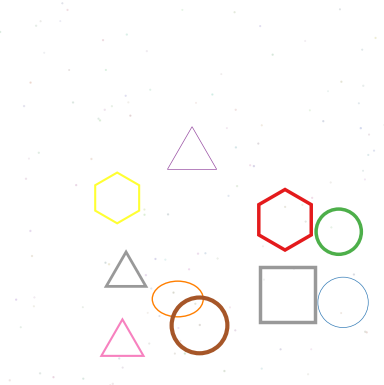[{"shape": "hexagon", "thickness": 2.5, "radius": 0.39, "center": [0.74, 0.429]}, {"shape": "circle", "thickness": 0.5, "radius": 0.33, "center": [0.891, 0.215]}, {"shape": "circle", "thickness": 2.5, "radius": 0.29, "center": [0.88, 0.398]}, {"shape": "triangle", "thickness": 0.5, "radius": 0.37, "center": [0.499, 0.597]}, {"shape": "oval", "thickness": 1, "radius": 0.33, "center": [0.462, 0.223]}, {"shape": "hexagon", "thickness": 1.5, "radius": 0.33, "center": [0.304, 0.486]}, {"shape": "circle", "thickness": 3, "radius": 0.36, "center": [0.518, 0.155]}, {"shape": "triangle", "thickness": 1.5, "radius": 0.32, "center": [0.318, 0.107]}, {"shape": "triangle", "thickness": 2, "radius": 0.3, "center": [0.327, 0.286]}, {"shape": "square", "thickness": 2.5, "radius": 0.36, "center": [0.747, 0.235]}]